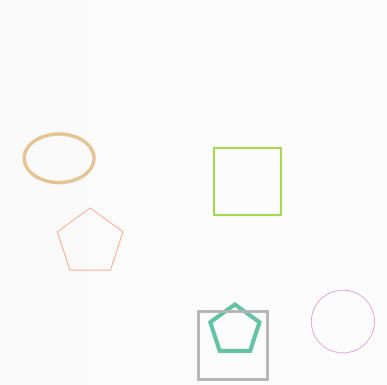[{"shape": "pentagon", "thickness": 3, "radius": 0.33, "center": [0.606, 0.142]}, {"shape": "pentagon", "thickness": 0.5, "radius": 0.45, "center": [0.233, 0.371]}, {"shape": "circle", "thickness": 0.5, "radius": 0.41, "center": [0.885, 0.165]}, {"shape": "square", "thickness": 1.5, "radius": 0.44, "center": [0.639, 0.528]}, {"shape": "oval", "thickness": 2.5, "radius": 0.45, "center": [0.152, 0.589]}, {"shape": "square", "thickness": 2, "radius": 0.45, "center": [0.6, 0.104]}]